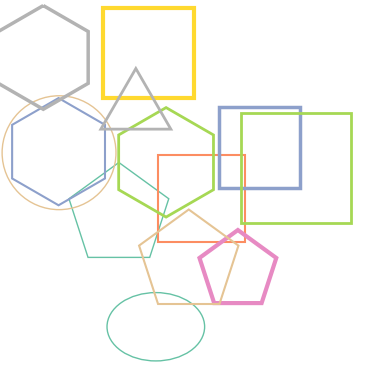[{"shape": "oval", "thickness": 1, "radius": 0.63, "center": [0.405, 0.151]}, {"shape": "pentagon", "thickness": 1, "radius": 0.68, "center": [0.309, 0.442]}, {"shape": "square", "thickness": 1.5, "radius": 0.56, "center": [0.523, 0.484]}, {"shape": "hexagon", "thickness": 1.5, "radius": 0.7, "center": [0.152, 0.606]}, {"shape": "square", "thickness": 2.5, "radius": 0.52, "center": [0.674, 0.617]}, {"shape": "pentagon", "thickness": 3, "radius": 0.52, "center": [0.618, 0.298]}, {"shape": "hexagon", "thickness": 2, "radius": 0.71, "center": [0.431, 0.578]}, {"shape": "square", "thickness": 2, "radius": 0.71, "center": [0.769, 0.563]}, {"shape": "square", "thickness": 3, "radius": 0.59, "center": [0.385, 0.863]}, {"shape": "pentagon", "thickness": 1.5, "radius": 0.68, "center": [0.49, 0.32]}, {"shape": "circle", "thickness": 1, "radius": 0.74, "center": [0.153, 0.603]}, {"shape": "triangle", "thickness": 2, "radius": 0.52, "center": [0.353, 0.717]}, {"shape": "hexagon", "thickness": 2.5, "radius": 0.67, "center": [0.112, 0.851]}]